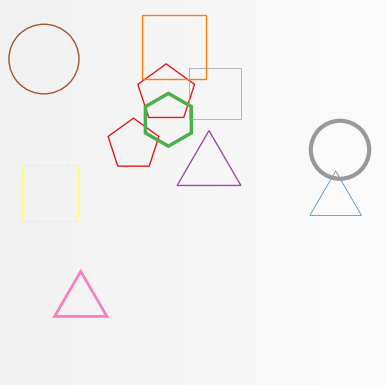[{"shape": "pentagon", "thickness": 1, "radius": 0.38, "center": [0.429, 0.757]}, {"shape": "pentagon", "thickness": 1, "radius": 0.34, "center": [0.344, 0.624]}, {"shape": "triangle", "thickness": 0.5, "radius": 0.38, "center": [0.866, 0.479]}, {"shape": "hexagon", "thickness": 2.5, "radius": 0.34, "center": [0.435, 0.689]}, {"shape": "triangle", "thickness": 1, "radius": 0.47, "center": [0.539, 0.566]}, {"shape": "square", "thickness": 1, "radius": 0.42, "center": [0.449, 0.877]}, {"shape": "square", "thickness": 0.5, "radius": 0.36, "center": [0.13, 0.499]}, {"shape": "circle", "thickness": 1, "radius": 0.45, "center": [0.113, 0.847]}, {"shape": "triangle", "thickness": 2, "radius": 0.39, "center": [0.208, 0.217]}, {"shape": "square", "thickness": 0.5, "radius": 0.33, "center": [0.555, 0.758]}, {"shape": "circle", "thickness": 3, "radius": 0.38, "center": [0.877, 0.611]}]